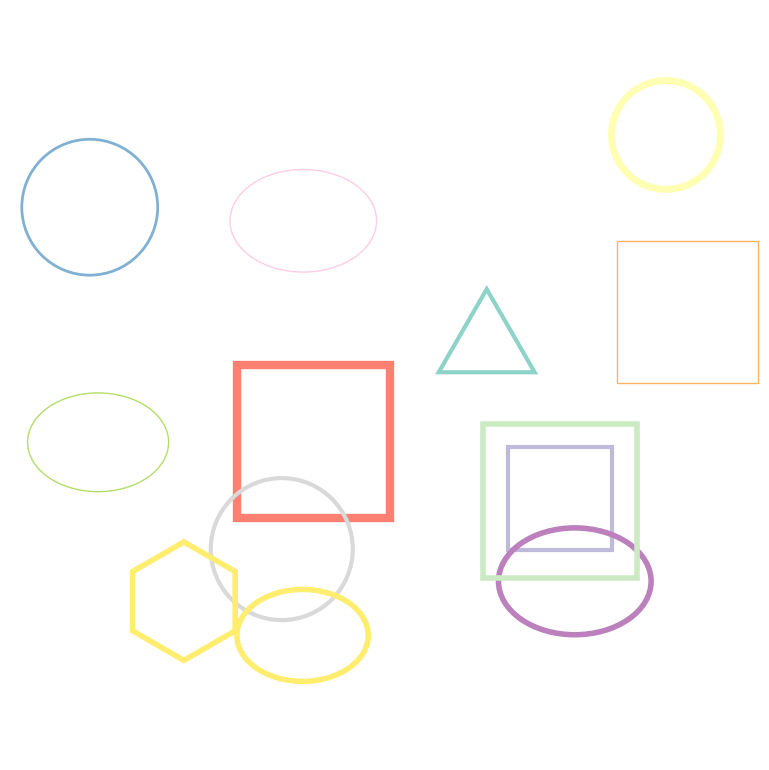[{"shape": "triangle", "thickness": 1.5, "radius": 0.36, "center": [0.632, 0.553]}, {"shape": "circle", "thickness": 2.5, "radius": 0.35, "center": [0.865, 0.825]}, {"shape": "square", "thickness": 1.5, "radius": 0.34, "center": [0.727, 0.353]}, {"shape": "square", "thickness": 3, "radius": 0.49, "center": [0.407, 0.427]}, {"shape": "circle", "thickness": 1, "radius": 0.44, "center": [0.117, 0.731]}, {"shape": "square", "thickness": 0.5, "radius": 0.46, "center": [0.893, 0.595]}, {"shape": "oval", "thickness": 0.5, "radius": 0.46, "center": [0.127, 0.426]}, {"shape": "oval", "thickness": 0.5, "radius": 0.48, "center": [0.394, 0.713]}, {"shape": "circle", "thickness": 1.5, "radius": 0.46, "center": [0.366, 0.287]}, {"shape": "oval", "thickness": 2, "radius": 0.5, "center": [0.746, 0.245]}, {"shape": "square", "thickness": 2, "radius": 0.5, "center": [0.728, 0.35]}, {"shape": "oval", "thickness": 2, "radius": 0.43, "center": [0.393, 0.175]}, {"shape": "hexagon", "thickness": 2, "radius": 0.38, "center": [0.239, 0.219]}]